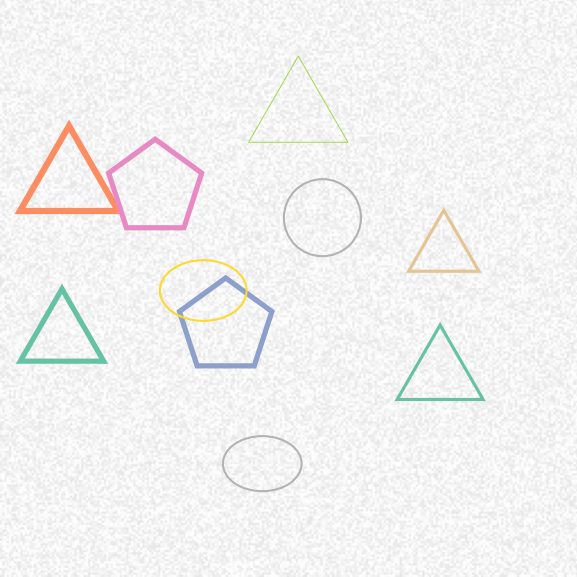[{"shape": "triangle", "thickness": 1.5, "radius": 0.43, "center": [0.762, 0.35]}, {"shape": "triangle", "thickness": 2.5, "radius": 0.42, "center": [0.107, 0.415]}, {"shape": "triangle", "thickness": 3, "radius": 0.49, "center": [0.12, 0.683]}, {"shape": "pentagon", "thickness": 2.5, "radius": 0.42, "center": [0.391, 0.434]}, {"shape": "pentagon", "thickness": 2.5, "radius": 0.42, "center": [0.269, 0.673]}, {"shape": "triangle", "thickness": 0.5, "radius": 0.5, "center": [0.516, 0.802]}, {"shape": "oval", "thickness": 1, "radius": 0.38, "center": [0.352, 0.496]}, {"shape": "triangle", "thickness": 1.5, "radius": 0.35, "center": [0.768, 0.565]}, {"shape": "circle", "thickness": 1, "radius": 0.33, "center": [0.558, 0.622]}, {"shape": "oval", "thickness": 1, "radius": 0.34, "center": [0.454, 0.196]}]